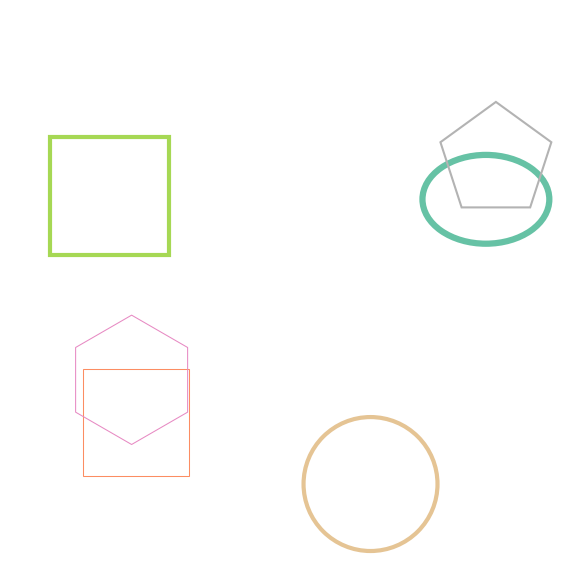[{"shape": "oval", "thickness": 3, "radius": 0.55, "center": [0.841, 0.654]}, {"shape": "square", "thickness": 0.5, "radius": 0.46, "center": [0.235, 0.267]}, {"shape": "hexagon", "thickness": 0.5, "radius": 0.56, "center": [0.228, 0.341]}, {"shape": "square", "thickness": 2, "radius": 0.51, "center": [0.19, 0.66]}, {"shape": "circle", "thickness": 2, "radius": 0.58, "center": [0.642, 0.161]}, {"shape": "pentagon", "thickness": 1, "radius": 0.5, "center": [0.859, 0.722]}]